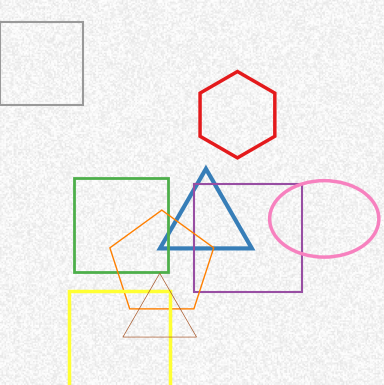[{"shape": "hexagon", "thickness": 2.5, "radius": 0.56, "center": [0.617, 0.702]}, {"shape": "triangle", "thickness": 3, "radius": 0.69, "center": [0.535, 0.424]}, {"shape": "square", "thickness": 2, "radius": 0.61, "center": [0.315, 0.415]}, {"shape": "square", "thickness": 1.5, "radius": 0.7, "center": [0.645, 0.382]}, {"shape": "pentagon", "thickness": 1, "radius": 0.71, "center": [0.42, 0.312]}, {"shape": "square", "thickness": 2.5, "radius": 0.65, "center": [0.311, 0.113]}, {"shape": "triangle", "thickness": 0.5, "radius": 0.55, "center": [0.415, 0.18]}, {"shape": "oval", "thickness": 2.5, "radius": 0.71, "center": [0.842, 0.431]}, {"shape": "square", "thickness": 1.5, "radius": 0.54, "center": [0.109, 0.835]}]